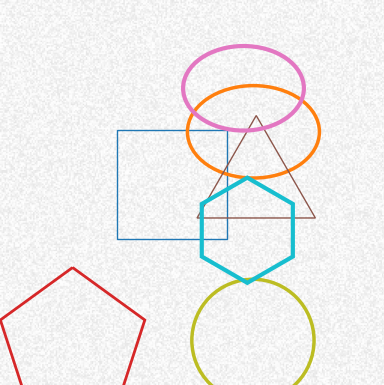[{"shape": "square", "thickness": 1, "radius": 0.71, "center": [0.446, 0.521]}, {"shape": "oval", "thickness": 2.5, "radius": 0.86, "center": [0.658, 0.658]}, {"shape": "pentagon", "thickness": 2, "radius": 0.99, "center": [0.189, 0.108]}, {"shape": "triangle", "thickness": 1, "radius": 0.89, "center": [0.666, 0.523]}, {"shape": "oval", "thickness": 3, "radius": 0.78, "center": [0.632, 0.771]}, {"shape": "circle", "thickness": 2.5, "radius": 0.79, "center": [0.657, 0.116]}, {"shape": "hexagon", "thickness": 3, "radius": 0.68, "center": [0.642, 0.402]}]